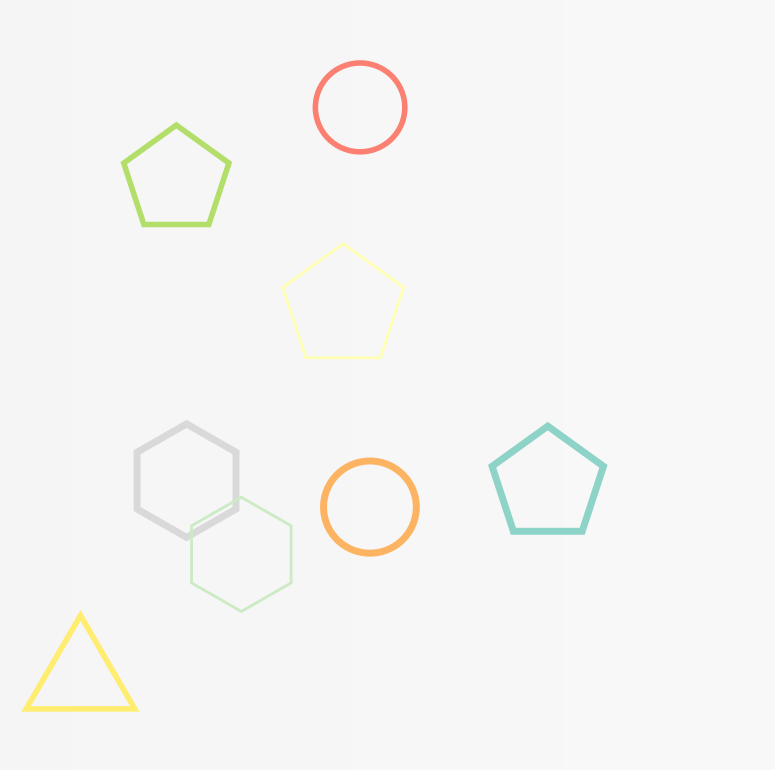[{"shape": "pentagon", "thickness": 2.5, "radius": 0.38, "center": [0.707, 0.371]}, {"shape": "pentagon", "thickness": 1, "radius": 0.41, "center": [0.443, 0.602]}, {"shape": "circle", "thickness": 2, "radius": 0.29, "center": [0.465, 0.861]}, {"shape": "circle", "thickness": 2.5, "radius": 0.3, "center": [0.477, 0.341]}, {"shape": "pentagon", "thickness": 2, "radius": 0.36, "center": [0.228, 0.766]}, {"shape": "hexagon", "thickness": 2.5, "radius": 0.37, "center": [0.241, 0.376]}, {"shape": "hexagon", "thickness": 1, "radius": 0.37, "center": [0.311, 0.28]}, {"shape": "triangle", "thickness": 2, "radius": 0.4, "center": [0.104, 0.12]}]